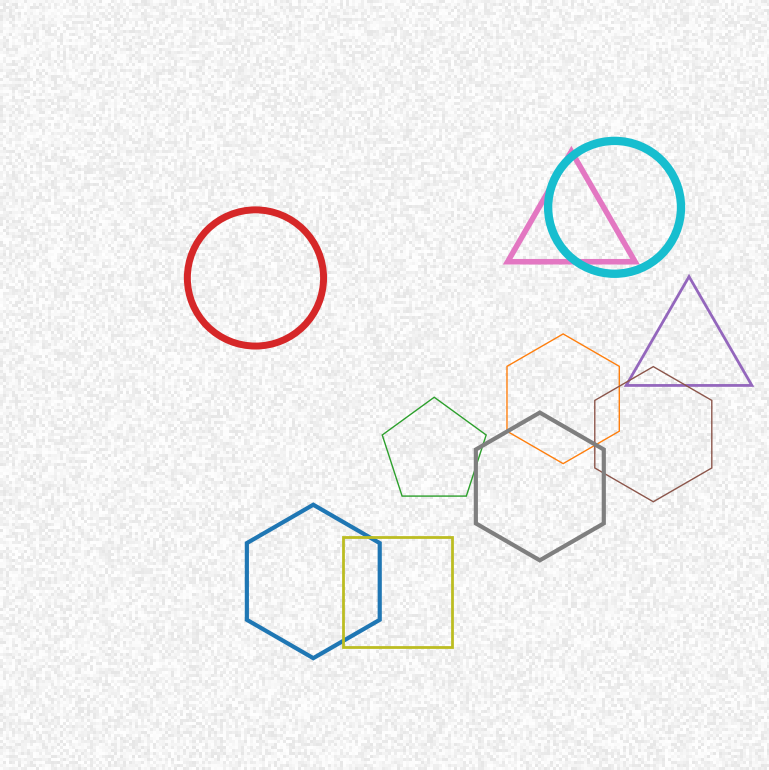[{"shape": "hexagon", "thickness": 1.5, "radius": 0.5, "center": [0.407, 0.245]}, {"shape": "hexagon", "thickness": 0.5, "radius": 0.42, "center": [0.731, 0.482]}, {"shape": "pentagon", "thickness": 0.5, "radius": 0.35, "center": [0.564, 0.413]}, {"shape": "circle", "thickness": 2.5, "radius": 0.44, "center": [0.332, 0.639]}, {"shape": "triangle", "thickness": 1, "radius": 0.47, "center": [0.895, 0.547]}, {"shape": "hexagon", "thickness": 0.5, "radius": 0.44, "center": [0.848, 0.436]}, {"shape": "triangle", "thickness": 2, "radius": 0.48, "center": [0.742, 0.708]}, {"shape": "hexagon", "thickness": 1.5, "radius": 0.48, "center": [0.701, 0.368]}, {"shape": "square", "thickness": 1, "radius": 0.36, "center": [0.516, 0.231]}, {"shape": "circle", "thickness": 3, "radius": 0.43, "center": [0.798, 0.731]}]